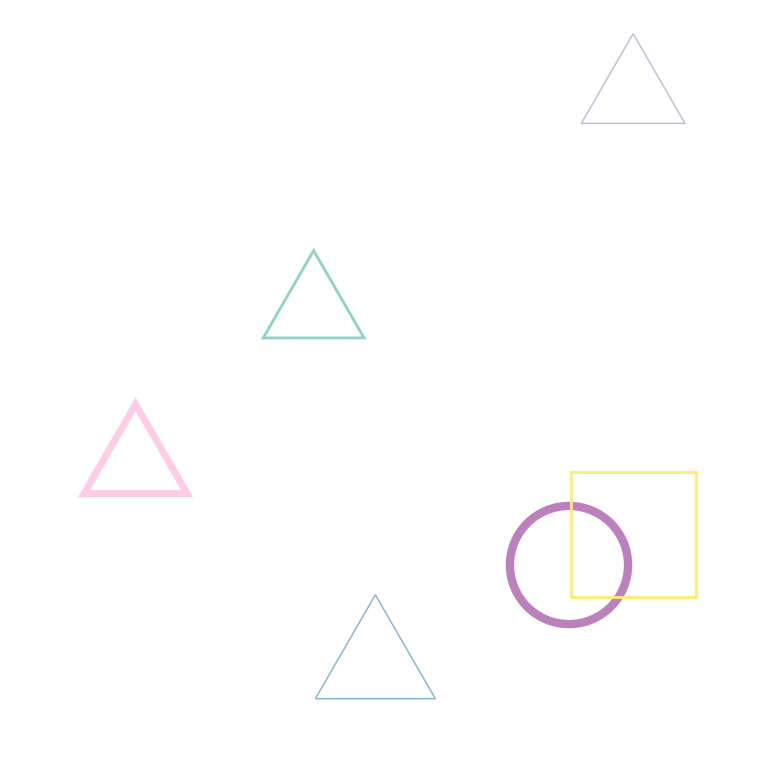[{"shape": "triangle", "thickness": 1, "radius": 0.38, "center": [0.407, 0.599]}, {"shape": "triangle", "thickness": 0.5, "radius": 0.39, "center": [0.822, 0.879]}, {"shape": "triangle", "thickness": 0.5, "radius": 0.45, "center": [0.487, 0.138]}, {"shape": "triangle", "thickness": 2.5, "radius": 0.39, "center": [0.176, 0.398]}, {"shape": "circle", "thickness": 3, "radius": 0.38, "center": [0.739, 0.266]}, {"shape": "square", "thickness": 1, "radius": 0.41, "center": [0.823, 0.306]}]